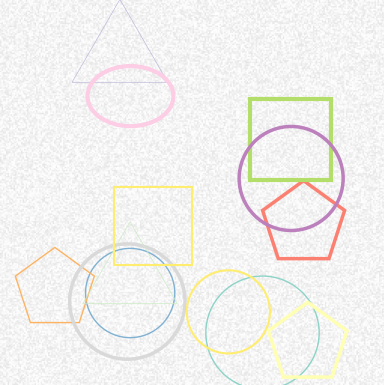[{"shape": "circle", "thickness": 1, "radius": 0.74, "center": [0.682, 0.136]}, {"shape": "pentagon", "thickness": 2.5, "radius": 0.54, "center": [0.799, 0.107]}, {"shape": "triangle", "thickness": 0.5, "radius": 0.72, "center": [0.311, 0.858]}, {"shape": "pentagon", "thickness": 2.5, "radius": 0.56, "center": [0.789, 0.419]}, {"shape": "circle", "thickness": 1, "radius": 0.58, "center": [0.338, 0.239]}, {"shape": "pentagon", "thickness": 1, "radius": 0.54, "center": [0.142, 0.249]}, {"shape": "square", "thickness": 3, "radius": 0.53, "center": [0.756, 0.638]}, {"shape": "oval", "thickness": 3, "radius": 0.56, "center": [0.339, 0.75]}, {"shape": "circle", "thickness": 2.5, "radius": 0.75, "center": [0.331, 0.217]}, {"shape": "circle", "thickness": 2.5, "radius": 0.68, "center": [0.756, 0.536]}, {"shape": "triangle", "thickness": 0.5, "radius": 0.71, "center": [0.338, 0.282]}, {"shape": "circle", "thickness": 1.5, "radius": 0.54, "center": [0.593, 0.19]}, {"shape": "square", "thickness": 1.5, "radius": 0.51, "center": [0.397, 0.414]}]